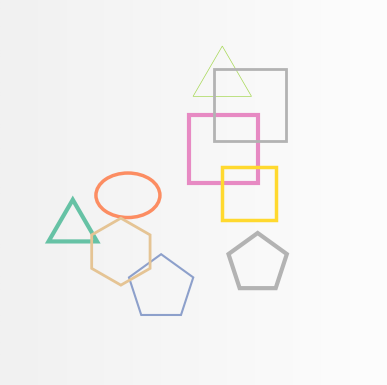[{"shape": "triangle", "thickness": 3, "radius": 0.36, "center": [0.188, 0.409]}, {"shape": "oval", "thickness": 2.5, "radius": 0.41, "center": [0.33, 0.493]}, {"shape": "pentagon", "thickness": 1.5, "radius": 0.44, "center": [0.416, 0.252]}, {"shape": "square", "thickness": 3, "radius": 0.44, "center": [0.577, 0.613]}, {"shape": "triangle", "thickness": 0.5, "radius": 0.44, "center": [0.574, 0.793]}, {"shape": "square", "thickness": 2.5, "radius": 0.35, "center": [0.643, 0.497]}, {"shape": "hexagon", "thickness": 2, "radius": 0.43, "center": [0.312, 0.346]}, {"shape": "square", "thickness": 2, "radius": 0.46, "center": [0.644, 0.728]}, {"shape": "pentagon", "thickness": 3, "radius": 0.4, "center": [0.665, 0.316]}]